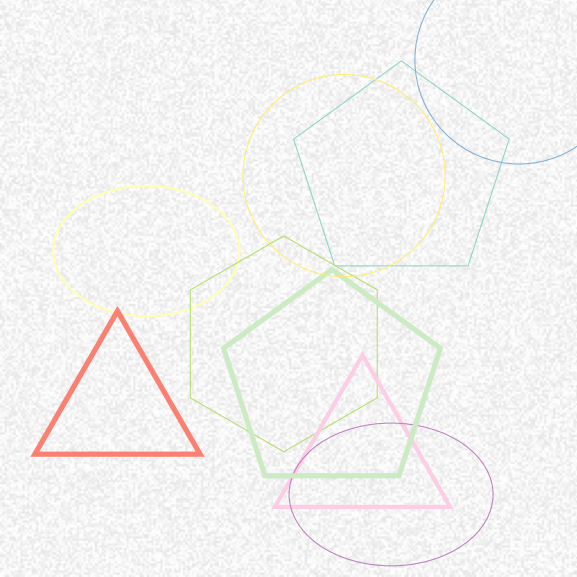[{"shape": "pentagon", "thickness": 0.5, "radius": 0.98, "center": [0.695, 0.698]}, {"shape": "oval", "thickness": 1, "radius": 0.81, "center": [0.253, 0.564]}, {"shape": "triangle", "thickness": 2.5, "radius": 0.83, "center": [0.203, 0.295]}, {"shape": "circle", "thickness": 0.5, "radius": 0.9, "center": [0.899, 0.895]}, {"shape": "hexagon", "thickness": 0.5, "radius": 0.93, "center": [0.491, 0.404]}, {"shape": "triangle", "thickness": 2, "radius": 0.88, "center": [0.628, 0.209]}, {"shape": "oval", "thickness": 0.5, "radius": 0.88, "center": [0.677, 0.143]}, {"shape": "pentagon", "thickness": 2.5, "radius": 0.99, "center": [0.575, 0.335]}, {"shape": "circle", "thickness": 0.5, "radius": 0.88, "center": [0.596, 0.695]}]